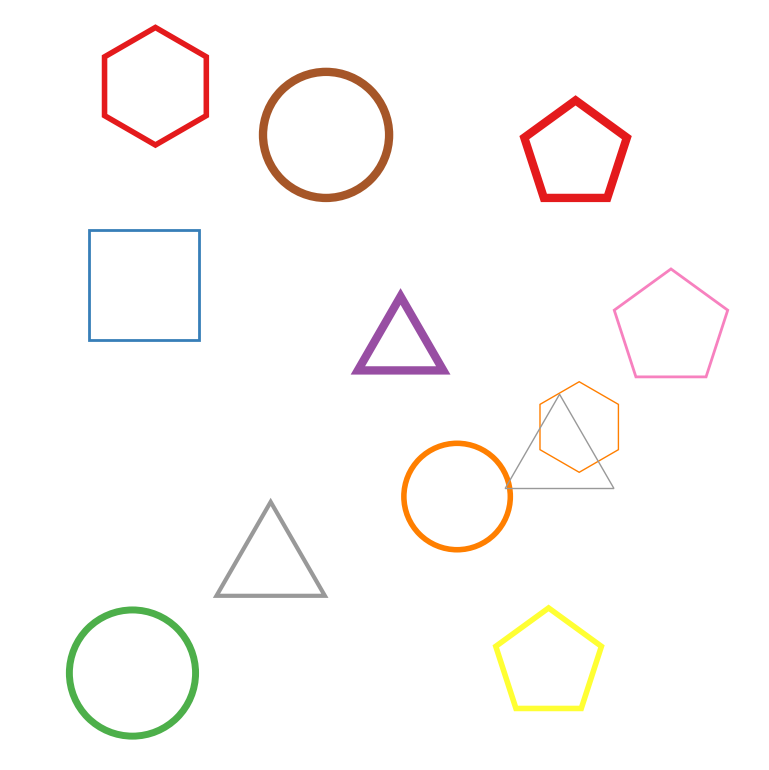[{"shape": "hexagon", "thickness": 2, "radius": 0.38, "center": [0.202, 0.888]}, {"shape": "pentagon", "thickness": 3, "radius": 0.35, "center": [0.748, 0.8]}, {"shape": "square", "thickness": 1, "radius": 0.36, "center": [0.187, 0.63]}, {"shape": "circle", "thickness": 2.5, "radius": 0.41, "center": [0.172, 0.126]}, {"shape": "triangle", "thickness": 3, "radius": 0.32, "center": [0.52, 0.551]}, {"shape": "circle", "thickness": 2, "radius": 0.35, "center": [0.594, 0.355]}, {"shape": "hexagon", "thickness": 0.5, "radius": 0.29, "center": [0.752, 0.445]}, {"shape": "pentagon", "thickness": 2, "radius": 0.36, "center": [0.712, 0.138]}, {"shape": "circle", "thickness": 3, "radius": 0.41, "center": [0.423, 0.825]}, {"shape": "pentagon", "thickness": 1, "radius": 0.39, "center": [0.871, 0.573]}, {"shape": "triangle", "thickness": 0.5, "radius": 0.41, "center": [0.727, 0.406]}, {"shape": "triangle", "thickness": 1.5, "radius": 0.41, "center": [0.352, 0.267]}]